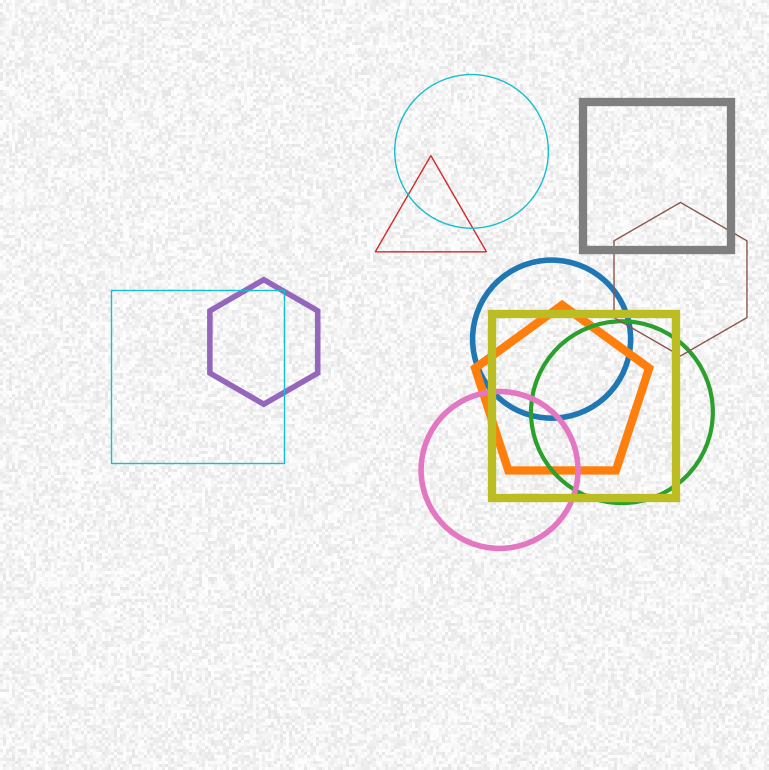[{"shape": "circle", "thickness": 2, "radius": 0.51, "center": [0.716, 0.56]}, {"shape": "pentagon", "thickness": 3, "radius": 0.59, "center": [0.73, 0.485]}, {"shape": "circle", "thickness": 1.5, "radius": 0.59, "center": [0.808, 0.465]}, {"shape": "triangle", "thickness": 0.5, "radius": 0.42, "center": [0.56, 0.715]}, {"shape": "hexagon", "thickness": 2, "radius": 0.4, "center": [0.343, 0.556]}, {"shape": "hexagon", "thickness": 0.5, "radius": 0.5, "center": [0.884, 0.637]}, {"shape": "circle", "thickness": 2, "radius": 0.51, "center": [0.649, 0.39]}, {"shape": "square", "thickness": 3, "radius": 0.48, "center": [0.854, 0.772]}, {"shape": "square", "thickness": 3, "radius": 0.6, "center": [0.758, 0.473]}, {"shape": "square", "thickness": 0.5, "radius": 0.56, "center": [0.257, 0.511]}, {"shape": "circle", "thickness": 0.5, "radius": 0.5, "center": [0.612, 0.803]}]